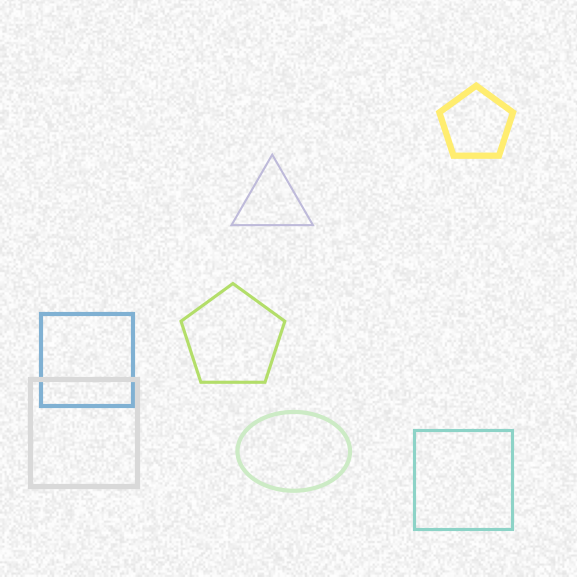[{"shape": "square", "thickness": 1.5, "radius": 0.43, "center": [0.802, 0.169]}, {"shape": "triangle", "thickness": 1, "radius": 0.41, "center": [0.471, 0.65]}, {"shape": "square", "thickness": 2, "radius": 0.4, "center": [0.15, 0.375]}, {"shape": "pentagon", "thickness": 1.5, "radius": 0.47, "center": [0.403, 0.414]}, {"shape": "square", "thickness": 2.5, "radius": 0.46, "center": [0.144, 0.251]}, {"shape": "oval", "thickness": 2, "radius": 0.49, "center": [0.509, 0.218]}, {"shape": "pentagon", "thickness": 3, "radius": 0.34, "center": [0.825, 0.784]}]